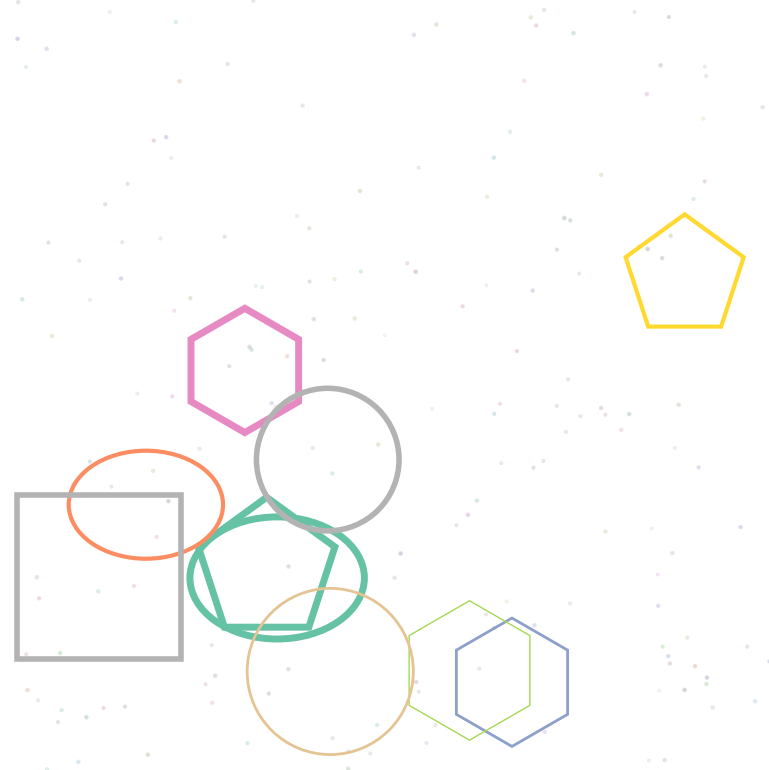[{"shape": "oval", "thickness": 2.5, "radius": 0.57, "center": [0.36, 0.249]}, {"shape": "pentagon", "thickness": 2.5, "radius": 0.47, "center": [0.346, 0.261]}, {"shape": "oval", "thickness": 1.5, "radius": 0.5, "center": [0.189, 0.345]}, {"shape": "hexagon", "thickness": 1, "radius": 0.42, "center": [0.665, 0.114]}, {"shape": "hexagon", "thickness": 2.5, "radius": 0.4, "center": [0.318, 0.519]}, {"shape": "hexagon", "thickness": 0.5, "radius": 0.45, "center": [0.61, 0.129]}, {"shape": "pentagon", "thickness": 1.5, "radius": 0.4, "center": [0.889, 0.641]}, {"shape": "circle", "thickness": 1, "radius": 0.54, "center": [0.429, 0.128]}, {"shape": "square", "thickness": 2, "radius": 0.53, "center": [0.128, 0.251]}, {"shape": "circle", "thickness": 2, "radius": 0.46, "center": [0.426, 0.403]}]